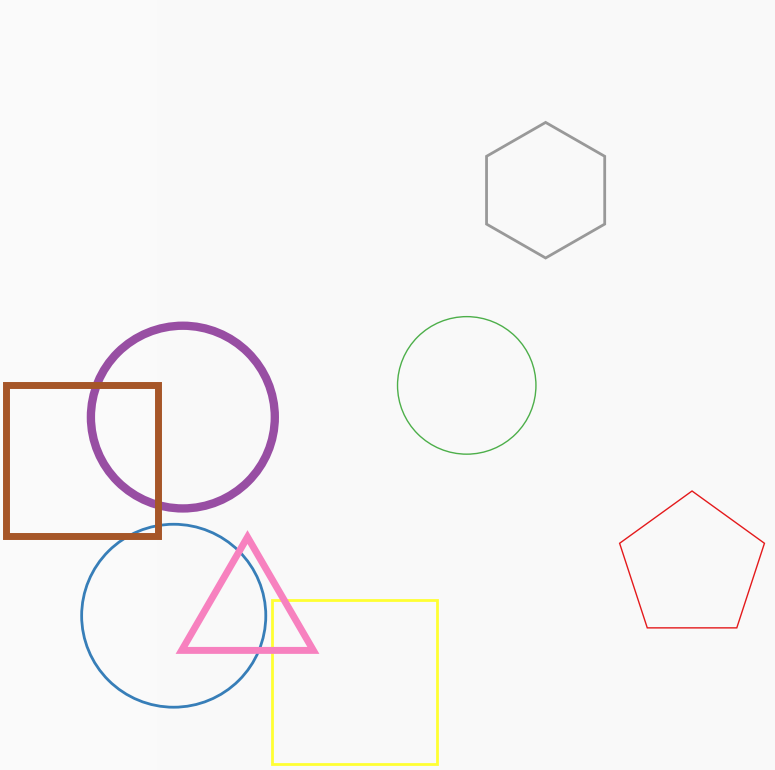[{"shape": "pentagon", "thickness": 0.5, "radius": 0.49, "center": [0.893, 0.264]}, {"shape": "circle", "thickness": 1, "radius": 0.59, "center": [0.224, 0.2]}, {"shape": "circle", "thickness": 0.5, "radius": 0.45, "center": [0.602, 0.499]}, {"shape": "circle", "thickness": 3, "radius": 0.59, "center": [0.236, 0.458]}, {"shape": "square", "thickness": 1, "radius": 0.53, "center": [0.458, 0.115]}, {"shape": "square", "thickness": 2.5, "radius": 0.49, "center": [0.106, 0.402]}, {"shape": "triangle", "thickness": 2.5, "radius": 0.49, "center": [0.319, 0.204]}, {"shape": "hexagon", "thickness": 1, "radius": 0.44, "center": [0.704, 0.753]}]